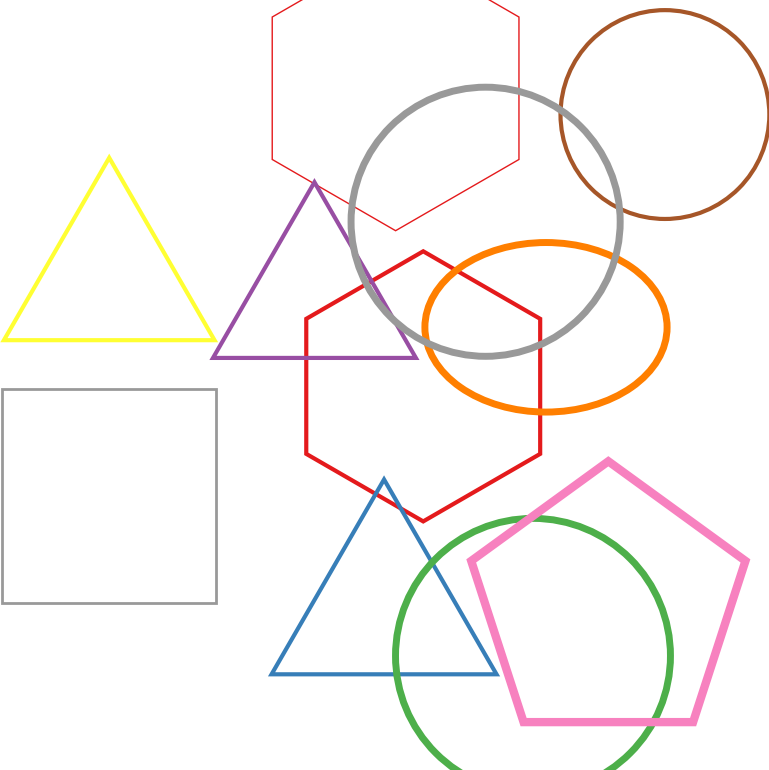[{"shape": "hexagon", "thickness": 0.5, "radius": 0.92, "center": [0.514, 0.885]}, {"shape": "hexagon", "thickness": 1.5, "radius": 0.88, "center": [0.55, 0.498]}, {"shape": "triangle", "thickness": 1.5, "radius": 0.84, "center": [0.499, 0.209]}, {"shape": "circle", "thickness": 2.5, "radius": 0.89, "center": [0.692, 0.148]}, {"shape": "triangle", "thickness": 1.5, "radius": 0.76, "center": [0.408, 0.611]}, {"shape": "oval", "thickness": 2.5, "radius": 0.79, "center": [0.709, 0.575]}, {"shape": "triangle", "thickness": 1.5, "radius": 0.79, "center": [0.142, 0.637]}, {"shape": "circle", "thickness": 1.5, "radius": 0.68, "center": [0.864, 0.851]}, {"shape": "pentagon", "thickness": 3, "radius": 0.94, "center": [0.79, 0.214]}, {"shape": "circle", "thickness": 2.5, "radius": 0.87, "center": [0.631, 0.712]}, {"shape": "square", "thickness": 1, "radius": 0.7, "center": [0.141, 0.356]}]